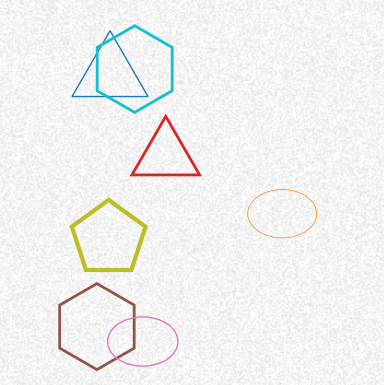[{"shape": "triangle", "thickness": 1, "radius": 0.57, "center": [0.286, 0.806]}, {"shape": "oval", "thickness": 0.5, "radius": 0.45, "center": [0.733, 0.445]}, {"shape": "triangle", "thickness": 2, "radius": 0.51, "center": [0.431, 0.596]}, {"shape": "hexagon", "thickness": 2, "radius": 0.56, "center": [0.252, 0.152]}, {"shape": "oval", "thickness": 1, "radius": 0.46, "center": [0.371, 0.113]}, {"shape": "pentagon", "thickness": 3, "radius": 0.5, "center": [0.282, 0.38]}, {"shape": "hexagon", "thickness": 2, "radius": 0.56, "center": [0.35, 0.821]}]